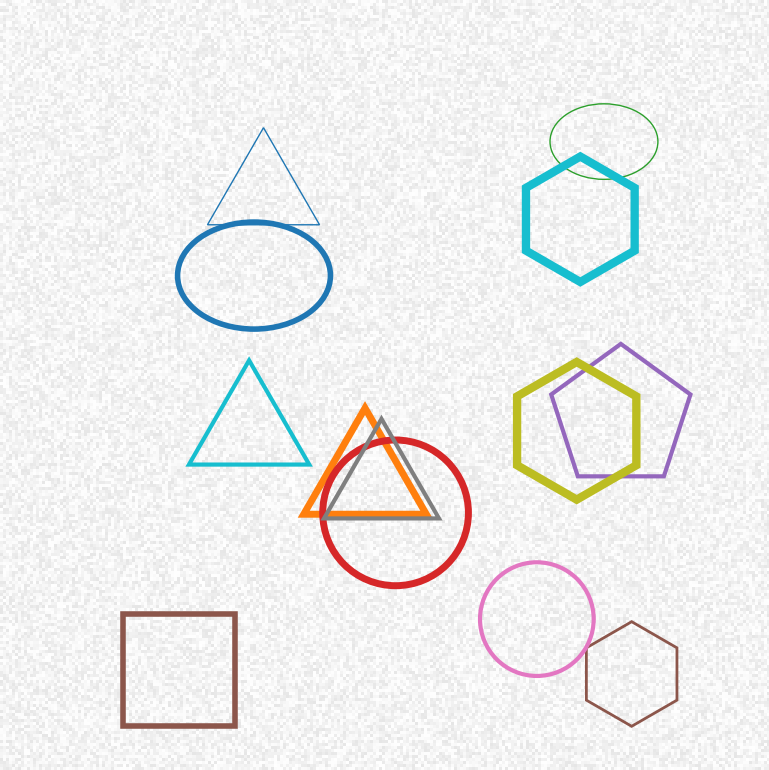[{"shape": "oval", "thickness": 2, "radius": 0.5, "center": [0.33, 0.642]}, {"shape": "triangle", "thickness": 0.5, "radius": 0.42, "center": [0.342, 0.75]}, {"shape": "triangle", "thickness": 2.5, "radius": 0.46, "center": [0.474, 0.378]}, {"shape": "oval", "thickness": 0.5, "radius": 0.35, "center": [0.784, 0.816]}, {"shape": "circle", "thickness": 2.5, "radius": 0.47, "center": [0.514, 0.334]}, {"shape": "pentagon", "thickness": 1.5, "radius": 0.48, "center": [0.806, 0.458]}, {"shape": "hexagon", "thickness": 1, "radius": 0.34, "center": [0.82, 0.125]}, {"shape": "square", "thickness": 2, "radius": 0.36, "center": [0.233, 0.129]}, {"shape": "circle", "thickness": 1.5, "radius": 0.37, "center": [0.697, 0.196]}, {"shape": "triangle", "thickness": 1.5, "radius": 0.43, "center": [0.495, 0.37]}, {"shape": "hexagon", "thickness": 3, "radius": 0.45, "center": [0.749, 0.441]}, {"shape": "triangle", "thickness": 1.5, "radius": 0.45, "center": [0.324, 0.442]}, {"shape": "hexagon", "thickness": 3, "radius": 0.41, "center": [0.754, 0.715]}]